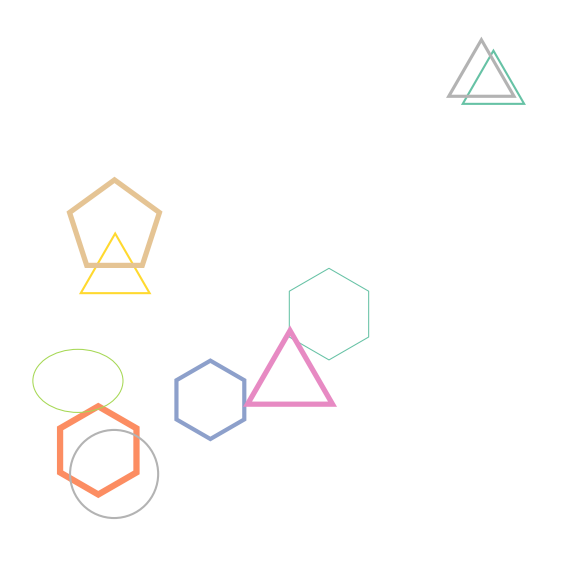[{"shape": "triangle", "thickness": 1, "radius": 0.31, "center": [0.854, 0.85]}, {"shape": "hexagon", "thickness": 0.5, "radius": 0.4, "center": [0.57, 0.455]}, {"shape": "hexagon", "thickness": 3, "radius": 0.38, "center": [0.17, 0.219]}, {"shape": "hexagon", "thickness": 2, "radius": 0.34, "center": [0.364, 0.307]}, {"shape": "triangle", "thickness": 2.5, "radius": 0.42, "center": [0.502, 0.342]}, {"shape": "oval", "thickness": 0.5, "radius": 0.39, "center": [0.135, 0.34]}, {"shape": "triangle", "thickness": 1, "radius": 0.34, "center": [0.199, 0.526]}, {"shape": "pentagon", "thickness": 2.5, "radius": 0.41, "center": [0.198, 0.606]}, {"shape": "circle", "thickness": 1, "radius": 0.38, "center": [0.198, 0.178]}, {"shape": "triangle", "thickness": 1.5, "radius": 0.33, "center": [0.834, 0.865]}]